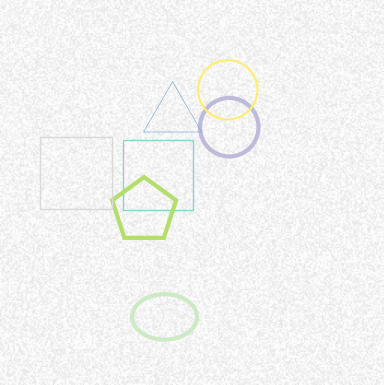[{"shape": "square", "thickness": 1, "radius": 0.45, "center": [0.41, 0.545]}, {"shape": "circle", "thickness": 3, "radius": 0.38, "center": [0.595, 0.67]}, {"shape": "triangle", "thickness": 0.5, "radius": 0.44, "center": [0.448, 0.701]}, {"shape": "pentagon", "thickness": 3, "radius": 0.44, "center": [0.374, 0.453]}, {"shape": "square", "thickness": 1, "radius": 0.47, "center": [0.197, 0.55]}, {"shape": "oval", "thickness": 3, "radius": 0.42, "center": [0.427, 0.177]}, {"shape": "circle", "thickness": 1.5, "radius": 0.39, "center": [0.592, 0.767]}]